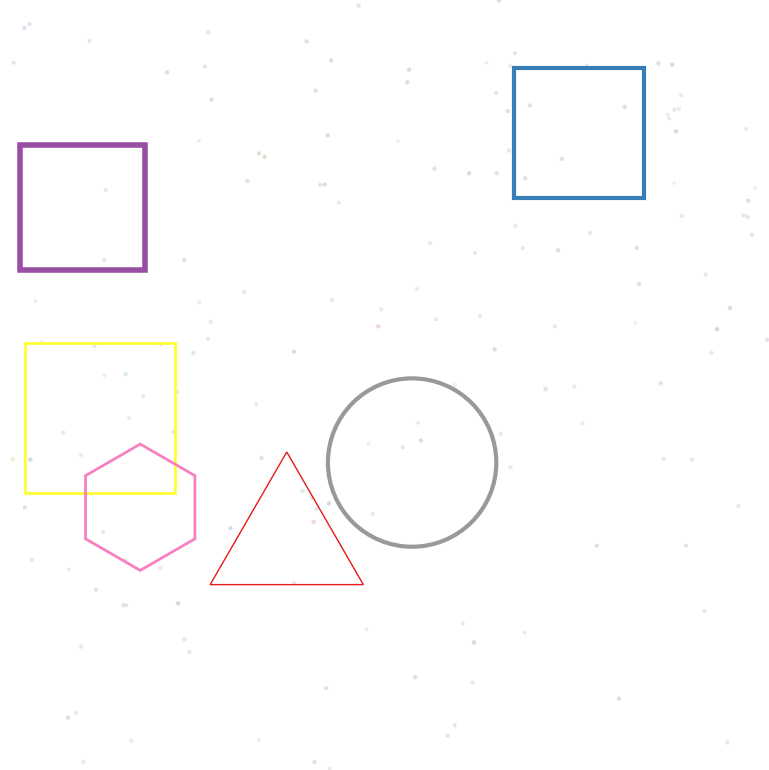[{"shape": "triangle", "thickness": 0.5, "radius": 0.57, "center": [0.372, 0.298]}, {"shape": "square", "thickness": 1.5, "radius": 0.42, "center": [0.752, 0.827]}, {"shape": "square", "thickness": 2, "radius": 0.41, "center": [0.107, 0.731]}, {"shape": "square", "thickness": 1, "radius": 0.49, "center": [0.13, 0.457]}, {"shape": "hexagon", "thickness": 1, "radius": 0.41, "center": [0.182, 0.341]}, {"shape": "circle", "thickness": 1.5, "radius": 0.55, "center": [0.535, 0.399]}]